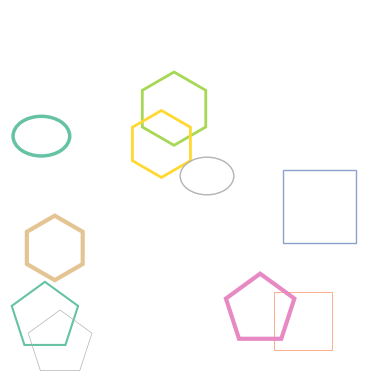[{"shape": "pentagon", "thickness": 1.5, "radius": 0.45, "center": [0.117, 0.177]}, {"shape": "oval", "thickness": 2.5, "radius": 0.37, "center": [0.107, 0.646]}, {"shape": "square", "thickness": 0.5, "radius": 0.38, "center": [0.787, 0.166]}, {"shape": "square", "thickness": 1, "radius": 0.47, "center": [0.829, 0.463]}, {"shape": "pentagon", "thickness": 3, "radius": 0.47, "center": [0.676, 0.196]}, {"shape": "hexagon", "thickness": 2, "radius": 0.48, "center": [0.452, 0.718]}, {"shape": "hexagon", "thickness": 2, "radius": 0.43, "center": [0.419, 0.626]}, {"shape": "hexagon", "thickness": 3, "radius": 0.42, "center": [0.142, 0.356]}, {"shape": "pentagon", "thickness": 0.5, "radius": 0.44, "center": [0.156, 0.108]}, {"shape": "oval", "thickness": 1, "radius": 0.35, "center": [0.538, 0.543]}]